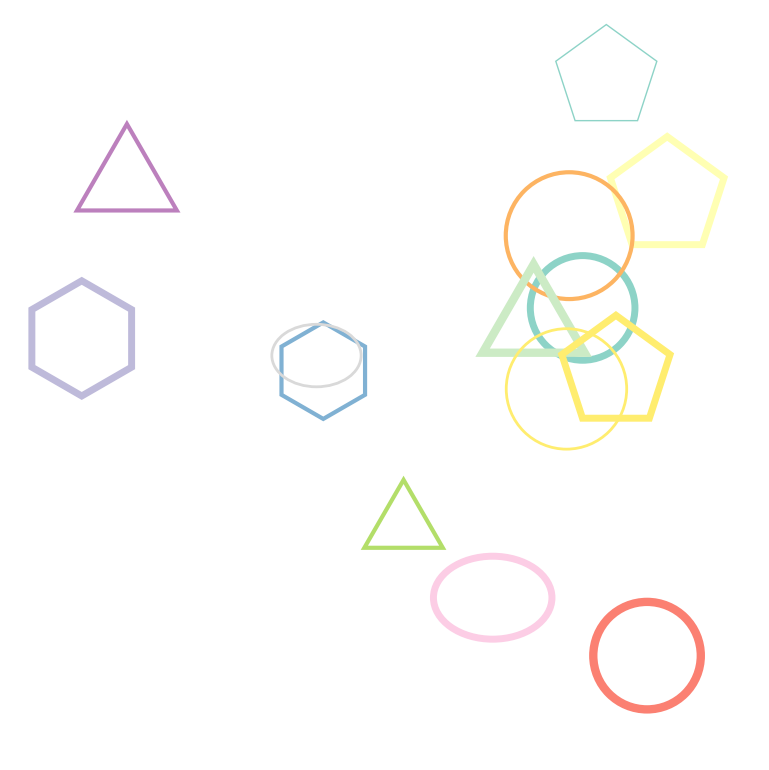[{"shape": "circle", "thickness": 2.5, "radius": 0.34, "center": [0.757, 0.6]}, {"shape": "pentagon", "thickness": 0.5, "radius": 0.34, "center": [0.787, 0.899]}, {"shape": "pentagon", "thickness": 2.5, "radius": 0.39, "center": [0.867, 0.745]}, {"shape": "hexagon", "thickness": 2.5, "radius": 0.37, "center": [0.106, 0.561]}, {"shape": "circle", "thickness": 3, "radius": 0.35, "center": [0.84, 0.149]}, {"shape": "hexagon", "thickness": 1.5, "radius": 0.31, "center": [0.42, 0.519]}, {"shape": "circle", "thickness": 1.5, "radius": 0.41, "center": [0.739, 0.694]}, {"shape": "triangle", "thickness": 1.5, "radius": 0.29, "center": [0.524, 0.318]}, {"shape": "oval", "thickness": 2.5, "radius": 0.38, "center": [0.64, 0.224]}, {"shape": "oval", "thickness": 1, "radius": 0.29, "center": [0.411, 0.538]}, {"shape": "triangle", "thickness": 1.5, "radius": 0.37, "center": [0.165, 0.764]}, {"shape": "triangle", "thickness": 3, "radius": 0.38, "center": [0.693, 0.58]}, {"shape": "circle", "thickness": 1, "radius": 0.39, "center": [0.736, 0.495]}, {"shape": "pentagon", "thickness": 2.5, "radius": 0.37, "center": [0.8, 0.517]}]